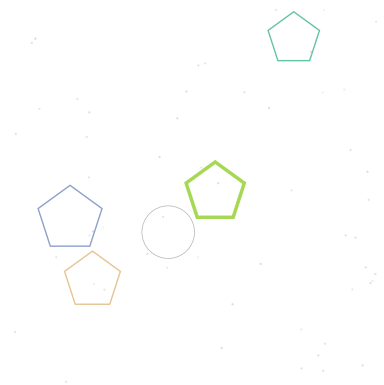[{"shape": "pentagon", "thickness": 1, "radius": 0.35, "center": [0.763, 0.899]}, {"shape": "pentagon", "thickness": 1, "radius": 0.44, "center": [0.182, 0.431]}, {"shape": "pentagon", "thickness": 2.5, "radius": 0.4, "center": [0.559, 0.5]}, {"shape": "pentagon", "thickness": 1, "radius": 0.38, "center": [0.24, 0.271]}, {"shape": "circle", "thickness": 0.5, "radius": 0.34, "center": [0.437, 0.397]}]